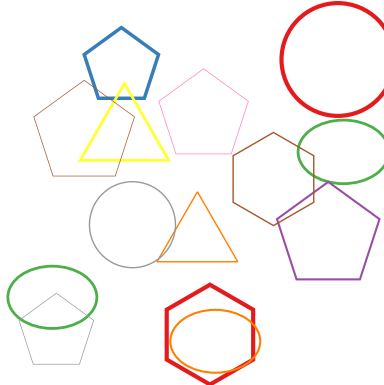[{"shape": "hexagon", "thickness": 3, "radius": 0.65, "center": [0.545, 0.131]}, {"shape": "circle", "thickness": 3, "radius": 0.73, "center": [0.878, 0.845]}, {"shape": "pentagon", "thickness": 2.5, "radius": 0.51, "center": [0.315, 0.827]}, {"shape": "oval", "thickness": 2, "radius": 0.58, "center": [0.136, 0.228]}, {"shape": "oval", "thickness": 2, "radius": 0.59, "center": [0.892, 0.605]}, {"shape": "pentagon", "thickness": 1.5, "radius": 0.7, "center": [0.853, 0.388]}, {"shape": "triangle", "thickness": 1, "radius": 0.61, "center": [0.513, 0.381]}, {"shape": "oval", "thickness": 1.5, "radius": 0.58, "center": [0.559, 0.114]}, {"shape": "triangle", "thickness": 2, "radius": 0.66, "center": [0.323, 0.65]}, {"shape": "hexagon", "thickness": 1, "radius": 0.6, "center": [0.71, 0.535]}, {"shape": "pentagon", "thickness": 0.5, "radius": 0.69, "center": [0.219, 0.654]}, {"shape": "pentagon", "thickness": 0.5, "radius": 0.61, "center": [0.529, 0.699]}, {"shape": "pentagon", "thickness": 0.5, "radius": 0.51, "center": [0.146, 0.136]}, {"shape": "circle", "thickness": 1, "radius": 0.56, "center": [0.344, 0.416]}]